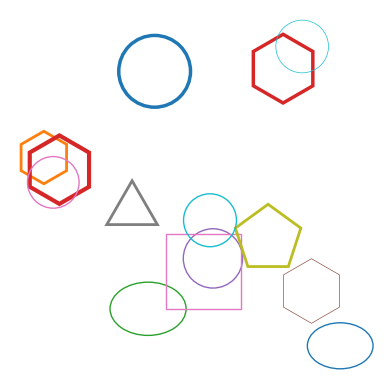[{"shape": "oval", "thickness": 1, "radius": 0.43, "center": [0.884, 0.102]}, {"shape": "circle", "thickness": 2.5, "radius": 0.47, "center": [0.402, 0.815]}, {"shape": "hexagon", "thickness": 2, "radius": 0.34, "center": [0.114, 0.591]}, {"shape": "oval", "thickness": 1, "radius": 0.49, "center": [0.385, 0.198]}, {"shape": "hexagon", "thickness": 2.5, "radius": 0.45, "center": [0.735, 0.822]}, {"shape": "hexagon", "thickness": 3, "radius": 0.44, "center": [0.154, 0.559]}, {"shape": "circle", "thickness": 1, "radius": 0.39, "center": [0.553, 0.329]}, {"shape": "hexagon", "thickness": 0.5, "radius": 0.42, "center": [0.809, 0.244]}, {"shape": "circle", "thickness": 1, "radius": 0.34, "center": [0.138, 0.526]}, {"shape": "square", "thickness": 1, "radius": 0.48, "center": [0.529, 0.295]}, {"shape": "triangle", "thickness": 2, "radius": 0.38, "center": [0.343, 0.455]}, {"shape": "pentagon", "thickness": 2, "radius": 0.45, "center": [0.696, 0.38]}, {"shape": "circle", "thickness": 0.5, "radius": 0.34, "center": [0.785, 0.879]}, {"shape": "circle", "thickness": 1, "radius": 0.34, "center": [0.545, 0.428]}]